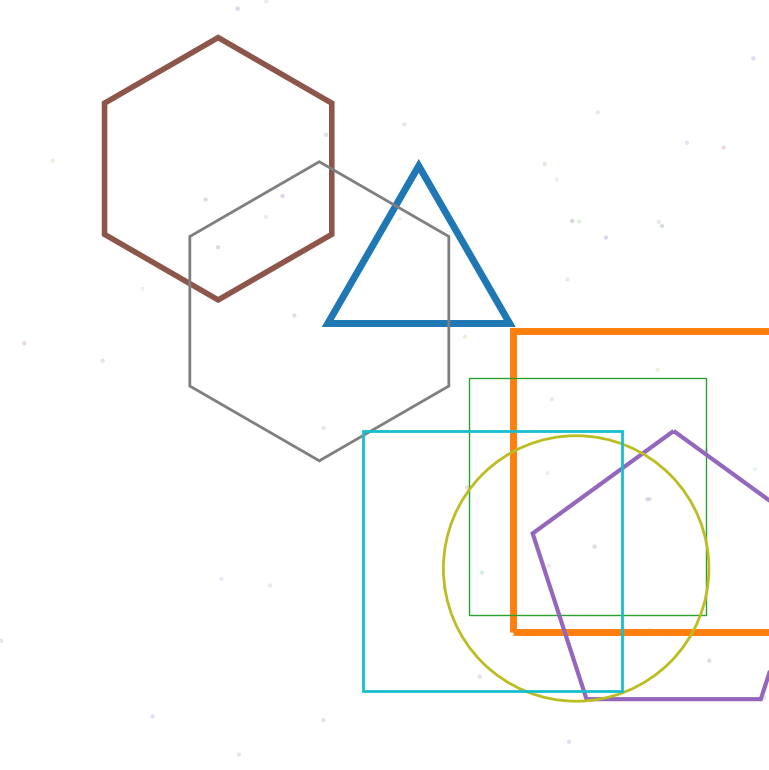[{"shape": "triangle", "thickness": 2.5, "radius": 0.68, "center": [0.544, 0.648]}, {"shape": "square", "thickness": 2.5, "radius": 0.98, "center": [0.862, 0.375]}, {"shape": "square", "thickness": 0.5, "radius": 0.77, "center": [0.762, 0.356]}, {"shape": "pentagon", "thickness": 1.5, "radius": 0.96, "center": [0.875, 0.248]}, {"shape": "hexagon", "thickness": 2, "radius": 0.85, "center": [0.283, 0.781]}, {"shape": "hexagon", "thickness": 1, "radius": 0.97, "center": [0.415, 0.596]}, {"shape": "circle", "thickness": 1, "radius": 0.86, "center": [0.748, 0.262]}, {"shape": "square", "thickness": 1, "radius": 0.84, "center": [0.64, 0.271]}]